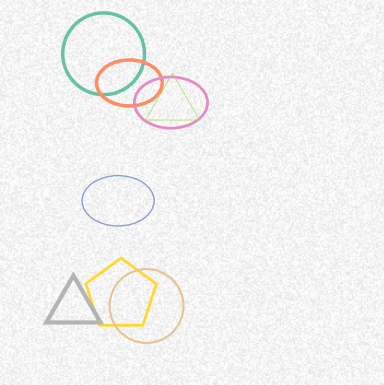[{"shape": "circle", "thickness": 2.5, "radius": 0.53, "center": [0.269, 0.86]}, {"shape": "oval", "thickness": 2.5, "radius": 0.43, "center": [0.336, 0.785]}, {"shape": "oval", "thickness": 1, "radius": 0.47, "center": [0.307, 0.478]}, {"shape": "oval", "thickness": 2, "radius": 0.48, "center": [0.444, 0.733]}, {"shape": "triangle", "thickness": 0.5, "radius": 0.41, "center": [0.448, 0.729]}, {"shape": "pentagon", "thickness": 2, "radius": 0.48, "center": [0.315, 0.233]}, {"shape": "circle", "thickness": 1.5, "radius": 0.48, "center": [0.381, 0.205]}, {"shape": "triangle", "thickness": 3, "radius": 0.41, "center": [0.191, 0.203]}]